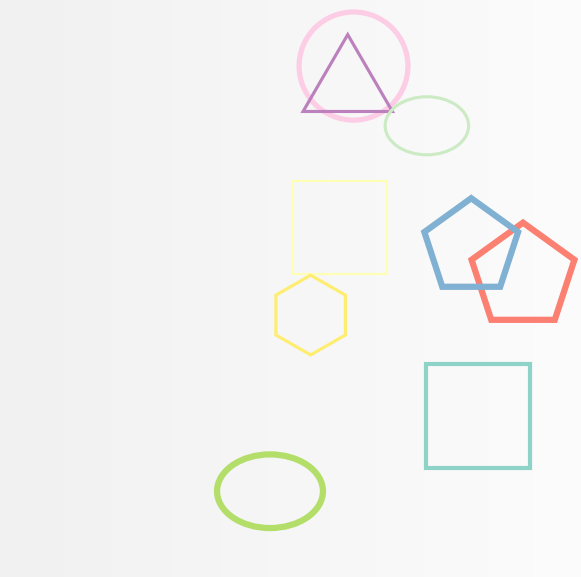[{"shape": "square", "thickness": 2, "radius": 0.45, "center": [0.822, 0.278]}, {"shape": "square", "thickness": 1, "radius": 0.4, "center": [0.585, 0.605]}, {"shape": "pentagon", "thickness": 3, "radius": 0.47, "center": [0.9, 0.521]}, {"shape": "pentagon", "thickness": 3, "radius": 0.42, "center": [0.811, 0.571]}, {"shape": "oval", "thickness": 3, "radius": 0.46, "center": [0.465, 0.149]}, {"shape": "circle", "thickness": 2.5, "radius": 0.47, "center": [0.608, 0.885]}, {"shape": "triangle", "thickness": 1.5, "radius": 0.44, "center": [0.598, 0.85]}, {"shape": "oval", "thickness": 1.5, "radius": 0.36, "center": [0.734, 0.781]}, {"shape": "hexagon", "thickness": 1.5, "radius": 0.35, "center": [0.534, 0.454]}]